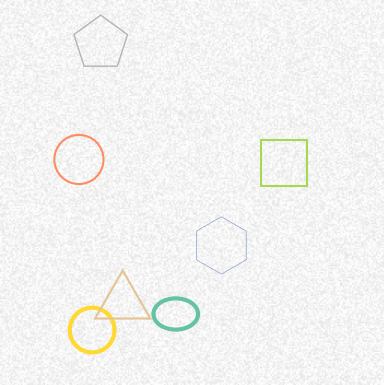[{"shape": "oval", "thickness": 3, "radius": 0.29, "center": [0.457, 0.184]}, {"shape": "circle", "thickness": 1.5, "radius": 0.32, "center": [0.205, 0.586]}, {"shape": "hexagon", "thickness": 0.5, "radius": 0.37, "center": [0.575, 0.363]}, {"shape": "square", "thickness": 1.5, "radius": 0.3, "center": [0.737, 0.577]}, {"shape": "circle", "thickness": 3, "radius": 0.29, "center": [0.239, 0.143]}, {"shape": "triangle", "thickness": 1.5, "radius": 0.41, "center": [0.319, 0.214]}, {"shape": "pentagon", "thickness": 1, "radius": 0.37, "center": [0.262, 0.887]}]